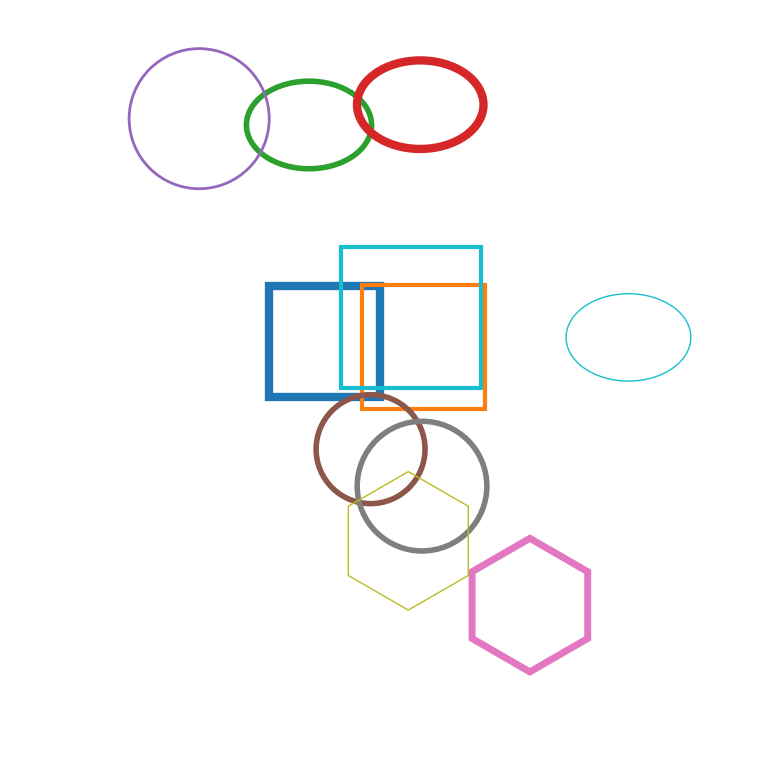[{"shape": "square", "thickness": 3, "radius": 0.36, "center": [0.421, 0.557]}, {"shape": "square", "thickness": 1.5, "radius": 0.4, "center": [0.55, 0.549]}, {"shape": "oval", "thickness": 2, "radius": 0.41, "center": [0.401, 0.838]}, {"shape": "oval", "thickness": 3, "radius": 0.41, "center": [0.546, 0.864]}, {"shape": "circle", "thickness": 1, "radius": 0.45, "center": [0.259, 0.846]}, {"shape": "circle", "thickness": 2, "radius": 0.35, "center": [0.481, 0.417]}, {"shape": "hexagon", "thickness": 2.5, "radius": 0.43, "center": [0.688, 0.214]}, {"shape": "circle", "thickness": 2, "radius": 0.42, "center": [0.548, 0.369]}, {"shape": "hexagon", "thickness": 0.5, "radius": 0.45, "center": [0.53, 0.298]}, {"shape": "oval", "thickness": 0.5, "radius": 0.41, "center": [0.816, 0.562]}, {"shape": "square", "thickness": 1.5, "radius": 0.45, "center": [0.534, 0.588]}]